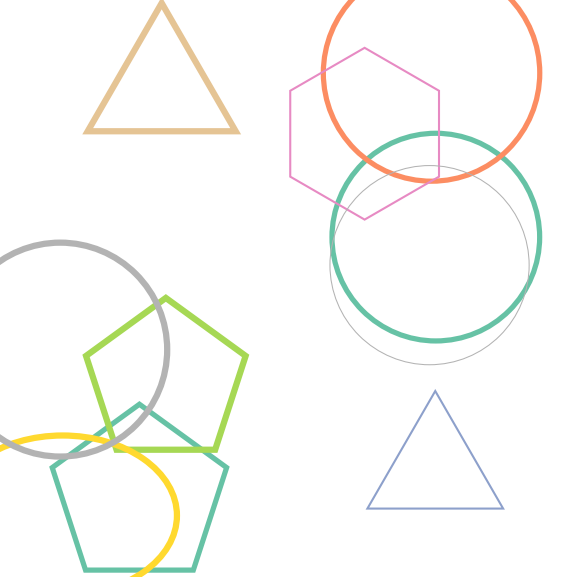[{"shape": "circle", "thickness": 2.5, "radius": 0.9, "center": [0.755, 0.589]}, {"shape": "pentagon", "thickness": 2.5, "radius": 0.79, "center": [0.241, 0.14]}, {"shape": "circle", "thickness": 2.5, "radius": 0.94, "center": [0.747, 0.873]}, {"shape": "triangle", "thickness": 1, "radius": 0.68, "center": [0.754, 0.186]}, {"shape": "hexagon", "thickness": 1, "radius": 0.74, "center": [0.631, 0.768]}, {"shape": "pentagon", "thickness": 3, "radius": 0.73, "center": [0.287, 0.338]}, {"shape": "oval", "thickness": 3, "radius": 0.99, "center": [0.108, 0.106]}, {"shape": "triangle", "thickness": 3, "radius": 0.74, "center": [0.28, 0.846]}, {"shape": "circle", "thickness": 3, "radius": 0.93, "center": [0.104, 0.394]}, {"shape": "circle", "thickness": 0.5, "radius": 0.86, "center": [0.744, 0.54]}]